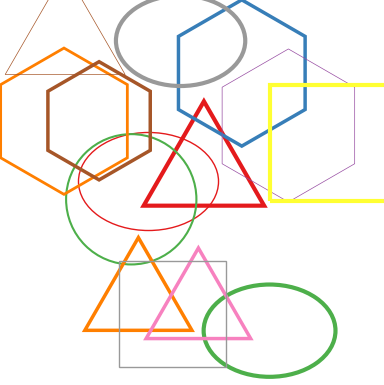[{"shape": "triangle", "thickness": 3, "radius": 0.9, "center": [0.53, 0.556]}, {"shape": "oval", "thickness": 1, "radius": 0.91, "center": [0.386, 0.529]}, {"shape": "hexagon", "thickness": 2.5, "radius": 0.95, "center": [0.628, 0.81]}, {"shape": "circle", "thickness": 1.5, "radius": 0.85, "center": [0.341, 0.482]}, {"shape": "oval", "thickness": 3, "radius": 0.86, "center": [0.7, 0.141]}, {"shape": "hexagon", "thickness": 0.5, "radius": 0.99, "center": [0.749, 0.674]}, {"shape": "triangle", "thickness": 2.5, "radius": 0.8, "center": [0.359, 0.222]}, {"shape": "hexagon", "thickness": 2, "radius": 0.95, "center": [0.166, 0.685]}, {"shape": "square", "thickness": 3, "radius": 0.75, "center": [0.851, 0.628]}, {"shape": "triangle", "thickness": 0.5, "radius": 0.9, "center": [0.169, 0.896]}, {"shape": "hexagon", "thickness": 2.5, "radius": 0.77, "center": [0.257, 0.686]}, {"shape": "triangle", "thickness": 2.5, "radius": 0.78, "center": [0.515, 0.199]}, {"shape": "square", "thickness": 1, "radius": 0.69, "center": [0.448, 0.185]}, {"shape": "oval", "thickness": 3, "radius": 0.84, "center": [0.469, 0.894]}]